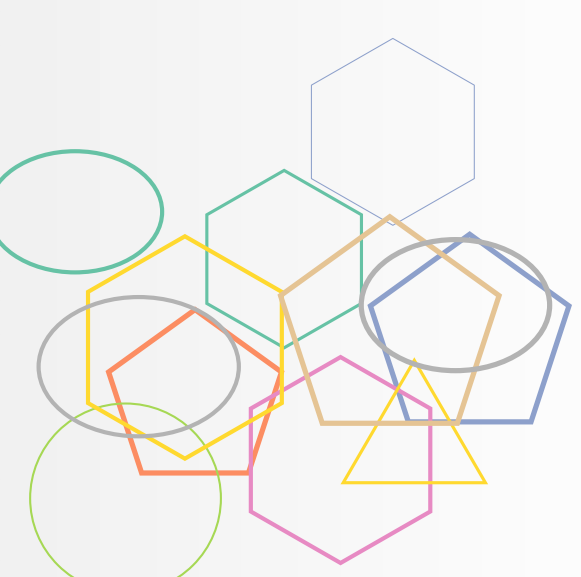[{"shape": "oval", "thickness": 2, "radius": 0.75, "center": [0.129, 0.632]}, {"shape": "hexagon", "thickness": 1.5, "radius": 0.77, "center": [0.489, 0.55]}, {"shape": "pentagon", "thickness": 2.5, "radius": 0.78, "center": [0.336, 0.307]}, {"shape": "pentagon", "thickness": 2.5, "radius": 0.9, "center": [0.808, 0.414]}, {"shape": "hexagon", "thickness": 0.5, "radius": 0.81, "center": [0.676, 0.771]}, {"shape": "hexagon", "thickness": 2, "radius": 0.89, "center": [0.586, 0.203]}, {"shape": "circle", "thickness": 1, "radius": 0.82, "center": [0.216, 0.136]}, {"shape": "triangle", "thickness": 1.5, "radius": 0.71, "center": [0.713, 0.234]}, {"shape": "hexagon", "thickness": 2, "radius": 0.96, "center": [0.318, 0.397]}, {"shape": "pentagon", "thickness": 2.5, "radius": 0.99, "center": [0.671, 0.426]}, {"shape": "oval", "thickness": 2.5, "radius": 0.81, "center": [0.784, 0.471]}, {"shape": "oval", "thickness": 2, "radius": 0.86, "center": [0.239, 0.364]}]